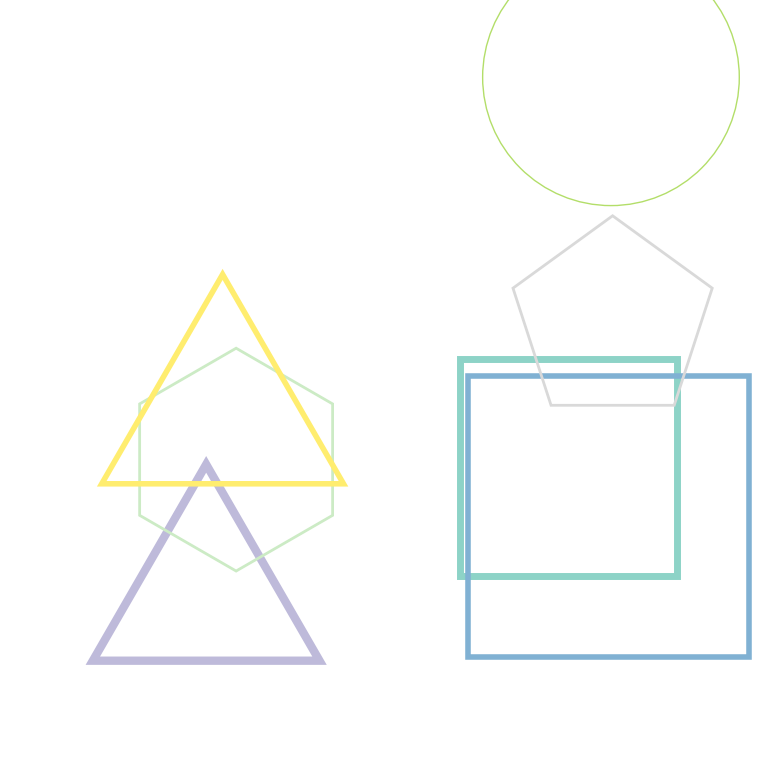[{"shape": "square", "thickness": 2.5, "radius": 0.7, "center": [0.739, 0.393]}, {"shape": "triangle", "thickness": 3, "radius": 0.85, "center": [0.268, 0.227]}, {"shape": "square", "thickness": 2, "radius": 0.91, "center": [0.79, 0.329]}, {"shape": "circle", "thickness": 0.5, "radius": 0.83, "center": [0.793, 0.9]}, {"shape": "pentagon", "thickness": 1, "radius": 0.68, "center": [0.796, 0.584]}, {"shape": "hexagon", "thickness": 1, "radius": 0.72, "center": [0.307, 0.403]}, {"shape": "triangle", "thickness": 2, "radius": 0.91, "center": [0.289, 0.462]}]